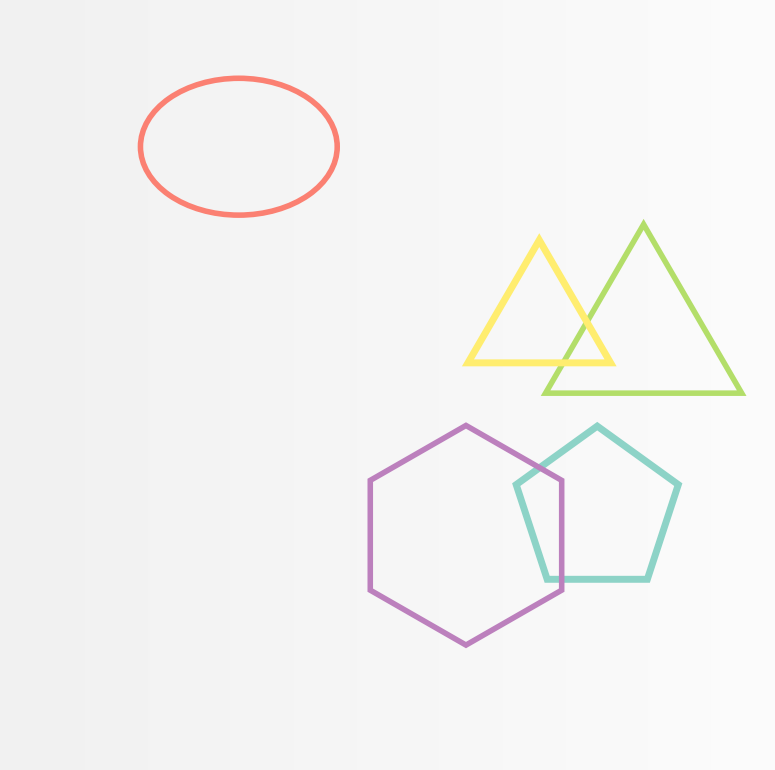[{"shape": "pentagon", "thickness": 2.5, "radius": 0.55, "center": [0.771, 0.337]}, {"shape": "oval", "thickness": 2, "radius": 0.63, "center": [0.308, 0.809]}, {"shape": "triangle", "thickness": 2, "radius": 0.73, "center": [0.83, 0.562]}, {"shape": "hexagon", "thickness": 2, "radius": 0.71, "center": [0.601, 0.305]}, {"shape": "triangle", "thickness": 2.5, "radius": 0.53, "center": [0.696, 0.582]}]